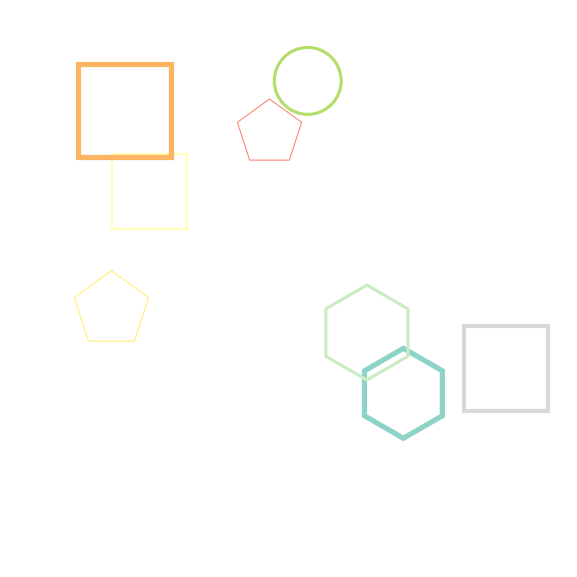[{"shape": "hexagon", "thickness": 2.5, "radius": 0.39, "center": [0.699, 0.318]}, {"shape": "square", "thickness": 1, "radius": 0.33, "center": [0.259, 0.667]}, {"shape": "pentagon", "thickness": 0.5, "radius": 0.29, "center": [0.467, 0.769]}, {"shape": "square", "thickness": 2.5, "radius": 0.4, "center": [0.216, 0.808]}, {"shape": "circle", "thickness": 1.5, "radius": 0.29, "center": [0.533, 0.859]}, {"shape": "square", "thickness": 2, "radius": 0.36, "center": [0.876, 0.361]}, {"shape": "hexagon", "thickness": 1.5, "radius": 0.41, "center": [0.635, 0.423]}, {"shape": "pentagon", "thickness": 0.5, "radius": 0.34, "center": [0.193, 0.463]}]